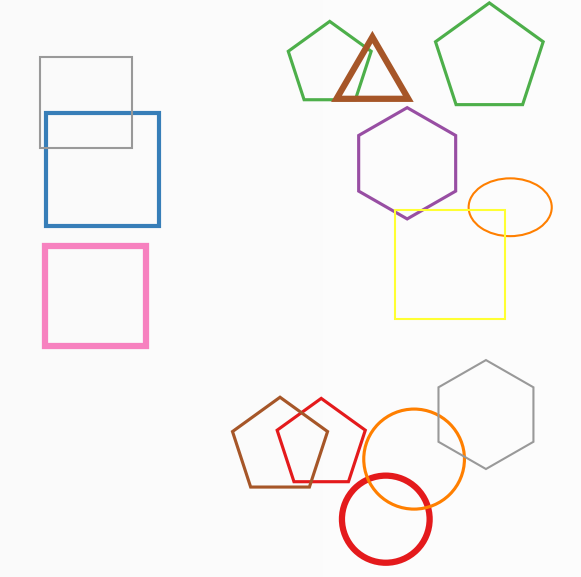[{"shape": "pentagon", "thickness": 1.5, "radius": 0.4, "center": [0.553, 0.23]}, {"shape": "circle", "thickness": 3, "radius": 0.38, "center": [0.664, 0.1]}, {"shape": "square", "thickness": 2, "radius": 0.49, "center": [0.176, 0.706]}, {"shape": "pentagon", "thickness": 1.5, "radius": 0.49, "center": [0.842, 0.897]}, {"shape": "pentagon", "thickness": 1.5, "radius": 0.37, "center": [0.567, 0.887]}, {"shape": "hexagon", "thickness": 1.5, "radius": 0.48, "center": [0.701, 0.716]}, {"shape": "oval", "thickness": 1, "radius": 0.36, "center": [0.878, 0.64]}, {"shape": "circle", "thickness": 1.5, "radius": 0.43, "center": [0.712, 0.204]}, {"shape": "square", "thickness": 1, "radius": 0.47, "center": [0.775, 0.541]}, {"shape": "triangle", "thickness": 3, "radius": 0.36, "center": [0.641, 0.864]}, {"shape": "pentagon", "thickness": 1.5, "radius": 0.43, "center": [0.482, 0.225]}, {"shape": "square", "thickness": 3, "radius": 0.43, "center": [0.165, 0.486]}, {"shape": "square", "thickness": 1, "radius": 0.39, "center": [0.147, 0.822]}, {"shape": "hexagon", "thickness": 1, "radius": 0.47, "center": [0.836, 0.281]}]